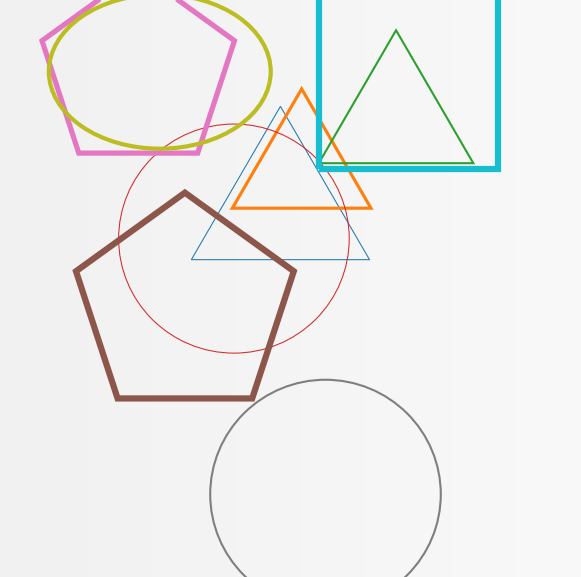[{"shape": "triangle", "thickness": 0.5, "radius": 0.88, "center": [0.482, 0.638]}, {"shape": "triangle", "thickness": 1.5, "radius": 0.69, "center": [0.519, 0.707]}, {"shape": "triangle", "thickness": 1, "radius": 0.77, "center": [0.681, 0.793]}, {"shape": "circle", "thickness": 0.5, "radius": 0.99, "center": [0.402, 0.586]}, {"shape": "pentagon", "thickness": 3, "radius": 0.98, "center": [0.318, 0.469]}, {"shape": "pentagon", "thickness": 2.5, "radius": 0.87, "center": [0.238, 0.875]}, {"shape": "circle", "thickness": 1, "radius": 0.99, "center": [0.56, 0.143]}, {"shape": "oval", "thickness": 2, "radius": 0.95, "center": [0.275, 0.875]}, {"shape": "square", "thickness": 3, "radius": 0.77, "center": [0.703, 0.861]}]